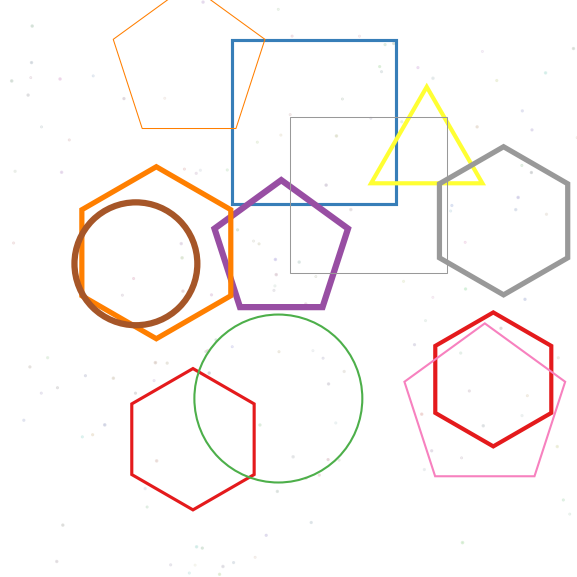[{"shape": "hexagon", "thickness": 1.5, "radius": 0.61, "center": [0.334, 0.239]}, {"shape": "hexagon", "thickness": 2, "radius": 0.58, "center": [0.854, 0.342]}, {"shape": "square", "thickness": 1.5, "radius": 0.71, "center": [0.544, 0.788]}, {"shape": "circle", "thickness": 1, "radius": 0.73, "center": [0.482, 0.309]}, {"shape": "pentagon", "thickness": 3, "radius": 0.61, "center": [0.487, 0.566]}, {"shape": "hexagon", "thickness": 2.5, "radius": 0.74, "center": [0.271, 0.561]}, {"shape": "pentagon", "thickness": 0.5, "radius": 0.69, "center": [0.327, 0.888]}, {"shape": "triangle", "thickness": 2, "radius": 0.56, "center": [0.739, 0.737]}, {"shape": "circle", "thickness": 3, "radius": 0.53, "center": [0.235, 0.542]}, {"shape": "pentagon", "thickness": 1, "radius": 0.73, "center": [0.839, 0.293]}, {"shape": "square", "thickness": 0.5, "radius": 0.68, "center": [0.638, 0.661]}, {"shape": "hexagon", "thickness": 2.5, "radius": 0.64, "center": [0.872, 0.617]}]